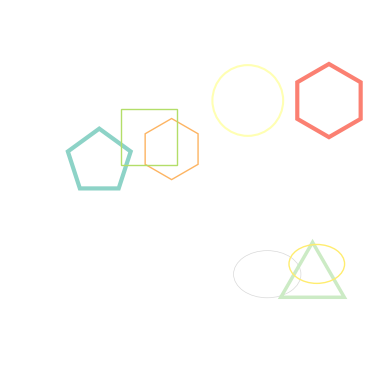[{"shape": "pentagon", "thickness": 3, "radius": 0.43, "center": [0.258, 0.58]}, {"shape": "circle", "thickness": 1.5, "radius": 0.46, "center": [0.644, 0.739]}, {"shape": "hexagon", "thickness": 3, "radius": 0.48, "center": [0.854, 0.739]}, {"shape": "hexagon", "thickness": 1, "radius": 0.4, "center": [0.446, 0.613]}, {"shape": "square", "thickness": 1, "radius": 0.36, "center": [0.386, 0.644]}, {"shape": "oval", "thickness": 0.5, "radius": 0.44, "center": [0.694, 0.288]}, {"shape": "triangle", "thickness": 2.5, "radius": 0.48, "center": [0.812, 0.275]}, {"shape": "oval", "thickness": 1, "radius": 0.36, "center": [0.823, 0.314]}]